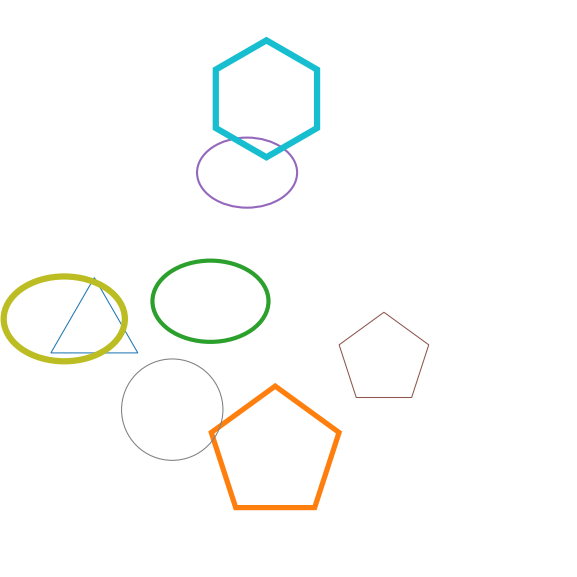[{"shape": "triangle", "thickness": 0.5, "radius": 0.43, "center": [0.163, 0.432]}, {"shape": "pentagon", "thickness": 2.5, "radius": 0.58, "center": [0.477, 0.214]}, {"shape": "oval", "thickness": 2, "radius": 0.5, "center": [0.364, 0.477]}, {"shape": "oval", "thickness": 1, "radius": 0.43, "center": [0.428, 0.7]}, {"shape": "pentagon", "thickness": 0.5, "radius": 0.41, "center": [0.665, 0.377]}, {"shape": "circle", "thickness": 0.5, "radius": 0.44, "center": [0.298, 0.29]}, {"shape": "oval", "thickness": 3, "radius": 0.52, "center": [0.111, 0.447]}, {"shape": "hexagon", "thickness": 3, "radius": 0.51, "center": [0.461, 0.828]}]